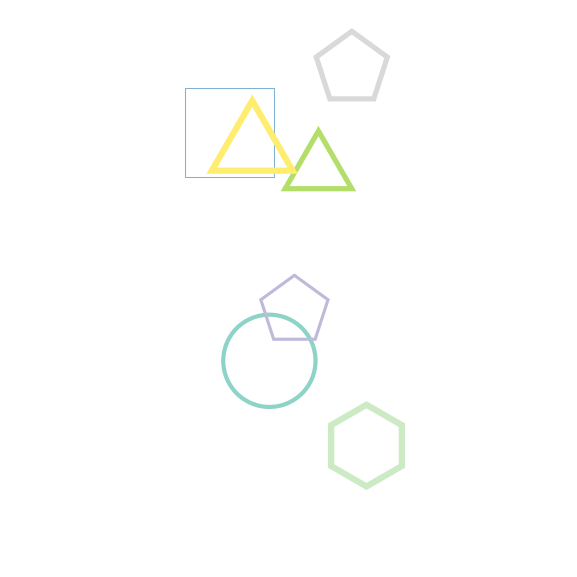[{"shape": "circle", "thickness": 2, "radius": 0.4, "center": [0.466, 0.374]}, {"shape": "pentagon", "thickness": 1.5, "radius": 0.31, "center": [0.51, 0.461]}, {"shape": "square", "thickness": 0.5, "radius": 0.39, "center": [0.397, 0.77]}, {"shape": "triangle", "thickness": 2.5, "radius": 0.33, "center": [0.551, 0.706]}, {"shape": "pentagon", "thickness": 2.5, "radius": 0.32, "center": [0.609, 0.88]}, {"shape": "hexagon", "thickness": 3, "radius": 0.35, "center": [0.635, 0.228]}, {"shape": "triangle", "thickness": 3, "radius": 0.4, "center": [0.437, 0.744]}]